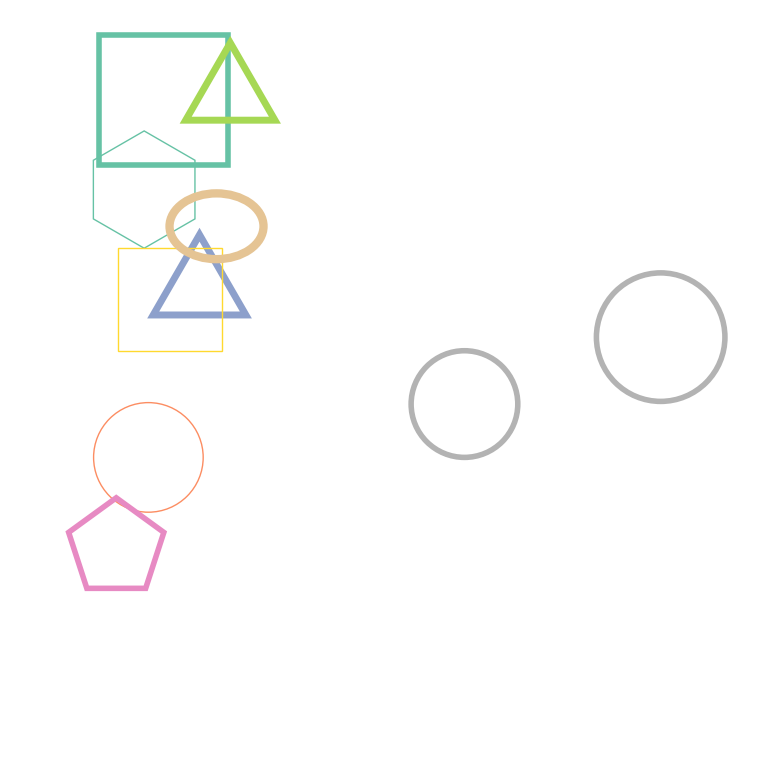[{"shape": "hexagon", "thickness": 0.5, "radius": 0.38, "center": [0.187, 0.754]}, {"shape": "square", "thickness": 2, "radius": 0.42, "center": [0.212, 0.87]}, {"shape": "circle", "thickness": 0.5, "radius": 0.36, "center": [0.193, 0.406]}, {"shape": "triangle", "thickness": 2.5, "radius": 0.35, "center": [0.259, 0.626]}, {"shape": "pentagon", "thickness": 2, "radius": 0.32, "center": [0.151, 0.289]}, {"shape": "triangle", "thickness": 2.5, "radius": 0.33, "center": [0.299, 0.877]}, {"shape": "square", "thickness": 0.5, "radius": 0.34, "center": [0.221, 0.611]}, {"shape": "oval", "thickness": 3, "radius": 0.31, "center": [0.281, 0.706]}, {"shape": "circle", "thickness": 2, "radius": 0.42, "center": [0.858, 0.562]}, {"shape": "circle", "thickness": 2, "radius": 0.35, "center": [0.603, 0.475]}]